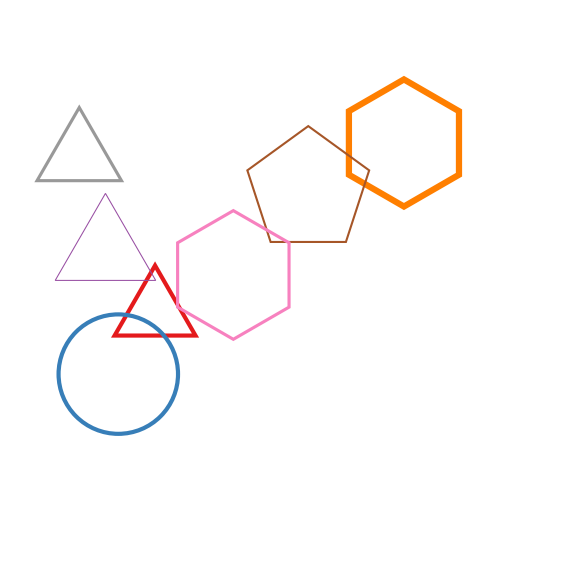[{"shape": "triangle", "thickness": 2, "radius": 0.4, "center": [0.268, 0.459]}, {"shape": "circle", "thickness": 2, "radius": 0.52, "center": [0.205, 0.351]}, {"shape": "triangle", "thickness": 0.5, "radius": 0.5, "center": [0.183, 0.564]}, {"shape": "hexagon", "thickness": 3, "radius": 0.55, "center": [0.699, 0.752]}, {"shape": "pentagon", "thickness": 1, "radius": 0.55, "center": [0.534, 0.67]}, {"shape": "hexagon", "thickness": 1.5, "radius": 0.56, "center": [0.404, 0.523]}, {"shape": "triangle", "thickness": 1.5, "radius": 0.42, "center": [0.137, 0.728]}]